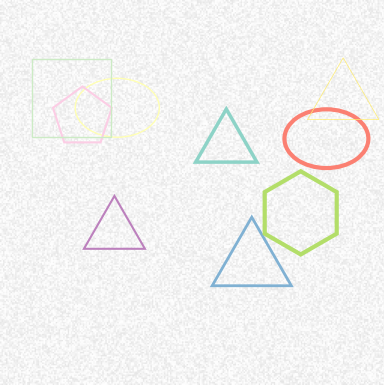[{"shape": "triangle", "thickness": 2.5, "radius": 0.46, "center": [0.588, 0.625]}, {"shape": "oval", "thickness": 1, "radius": 0.55, "center": [0.305, 0.72]}, {"shape": "oval", "thickness": 3, "radius": 0.54, "center": [0.848, 0.64]}, {"shape": "triangle", "thickness": 2, "radius": 0.59, "center": [0.654, 0.317]}, {"shape": "hexagon", "thickness": 3, "radius": 0.54, "center": [0.781, 0.447]}, {"shape": "pentagon", "thickness": 1.5, "radius": 0.4, "center": [0.214, 0.695]}, {"shape": "triangle", "thickness": 1.5, "radius": 0.46, "center": [0.297, 0.4]}, {"shape": "square", "thickness": 1, "radius": 0.51, "center": [0.186, 0.745]}, {"shape": "triangle", "thickness": 0.5, "radius": 0.53, "center": [0.891, 0.743]}]